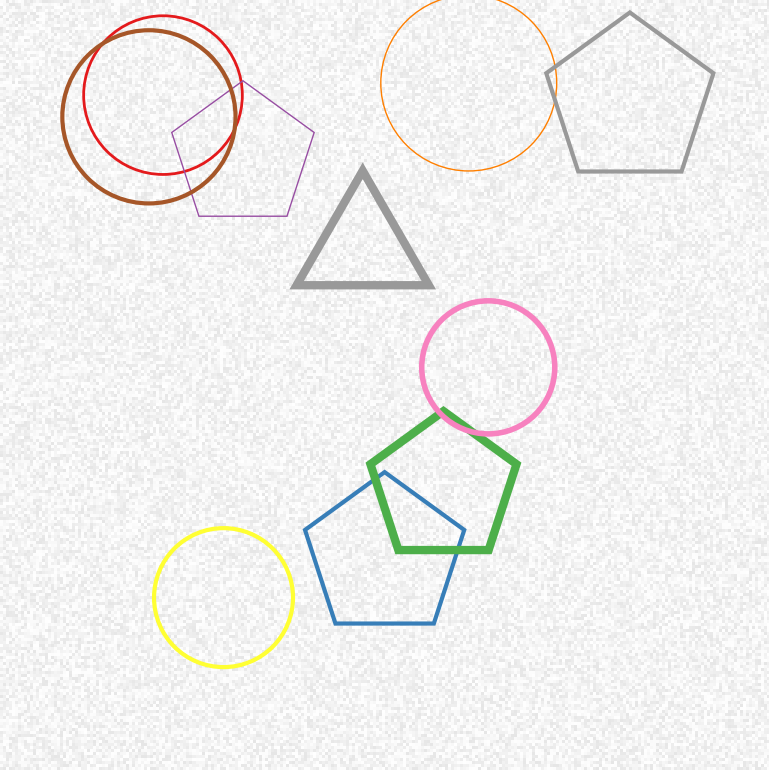[{"shape": "circle", "thickness": 1, "radius": 0.52, "center": [0.212, 0.876]}, {"shape": "pentagon", "thickness": 1.5, "radius": 0.54, "center": [0.5, 0.278]}, {"shape": "pentagon", "thickness": 3, "radius": 0.5, "center": [0.576, 0.366]}, {"shape": "pentagon", "thickness": 0.5, "radius": 0.49, "center": [0.316, 0.798]}, {"shape": "circle", "thickness": 0.5, "radius": 0.57, "center": [0.609, 0.892]}, {"shape": "circle", "thickness": 1.5, "radius": 0.45, "center": [0.29, 0.224]}, {"shape": "circle", "thickness": 1.5, "radius": 0.56, "center": [0.193, 0.848]}, {"shape": "circle", "thickness": 2, "radius": 0.43, "center": [0.634, 0.523]}, {"shape": "pentagon", "thickness": 1.5, "radius": 0.57, "center": [0.818, 0.87]}, {"shape": "triangle", "thickness": 3, "radius": 0.5, "center": [0.471, 0.679]}]